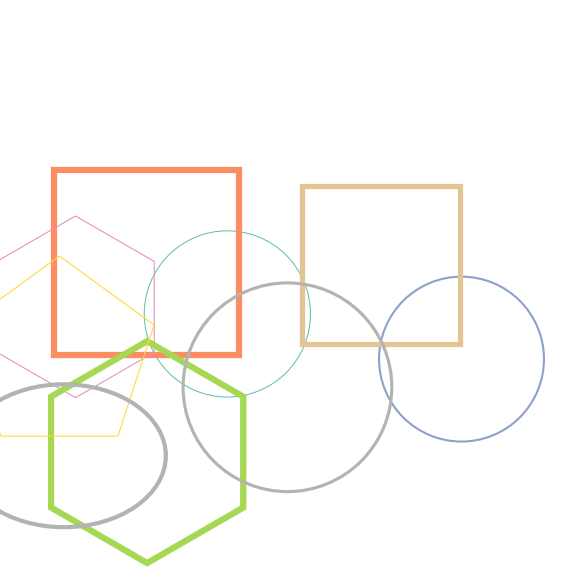[{"shape": "circle", "thickness": 0.5, "radius": 0.72, "center": [0.394, 0.456]}, {"shape": "square", "thickness": 3, "radius": 0.8, "center": [0.254, 0.545]}, {"shape": "circle", "thickness": 1, "radius": 0.71, "center": [0.799, 0.377]}, {"shape": "hexagon", "thickness": 0.5, "radius": 0.79, "center": [0.131, 0.468]}, {"shape": "hexagon", "thickness": 3, "radius": 0.96, "center": [0.255, 0.216]}, {"shape": "pentagon", "thickness": 0.5, "radius": 0.86, "center": [0.103, 0.383]}, {"shape": "square", "thickness": 2.5, "radius": 0.69, "center": [0.66, 0.541]}, {"shape": "oval", "thickness": 2, "radius": 0.88, "center": [0.11, 0.21]}, {"shape": "circle", "thickness": 1.5, "radius": 0.9, "center": [0.498, 0.329]}]